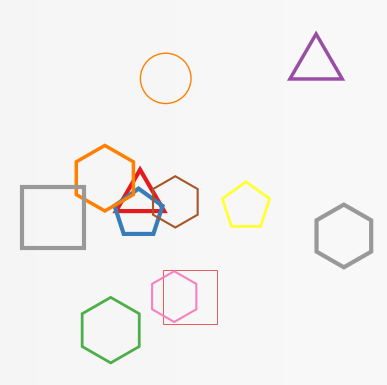[{"shape": "triangle", "thickness": 3, "radius": 0.36, "center": [0.362, 0.488]}, {"shape": "square", "thickness": 0.5, "radius": 0.35, "center": [0.49, 0.228]}, {"shape": "pentagon", "thickness": 3, "radius": 0.33, "center": [0.358, 0.445]}, {"shape": "hexagon", "thickness": 2, "radius": 0.43, "center": [0.286, 0.143]}, {"shape": "triangle", "thickness": 2.5, "radius": 0.39, "center": [0.816, 0.834]}, {"shape": "hexagon", "thickness": 2.5, "radius": 0.43, "center": [0.271, 0.537]}, {"shape": "circle", "thickness": 1, "radius": 0.33, "center": [0.428, 0.796]}, {"shape": "pentagon", "thickness": 2, "radius": 0.32, "center": [0.635, 0.464]}, {"shape": "hexagon", "thickness": 1.5, "radius": 0.33, "center": [0.452, 0.476]}, {"shape": "hexagon", "thickness": 1.5, "radius": 0.33, "center": [0.45, 0.23]}, {"shape": "hexagon", "thickness": 3, "radius": 0.41, "center": [0.887, 0.387]}, {"shape": "square", "thickness": 3, "radius": 0.4, "center": [0.138, 0.435]}]